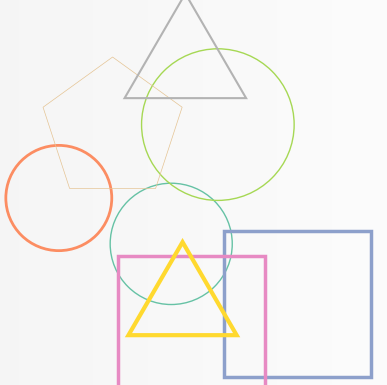[{"shape": "circle", "thickness": 1, "radius": 0.79, "center": [0.442, 0.367]}, {"shape": "circle", "thickness": 2, "radius": 0.68, "center": [0.152, 0.486]}, {"shape": "square", "thickness": 2.5, "radius": 0.95, "center": [0.767, 0.211]}, {"shape": "square", "thickness": 2.5, "radius": 0.94, "center": [0.494, 0.145]}, {"shape": "circle", "thickness": 1, "radius": 0.98, "center": [0.562, 0.676]}, {"shape": "triangle", "thickness": 3, "radius": 0.81, "center": [0.471, 0.21]}, {"shape": "pentagon", "thickness": 0.5, "radius": 0.94, "center": [0.291, 0.663]}, {"shape": "triangle", "thickness": 1.5, "radius": 0.91, "center": [0.478, 0.836]}]